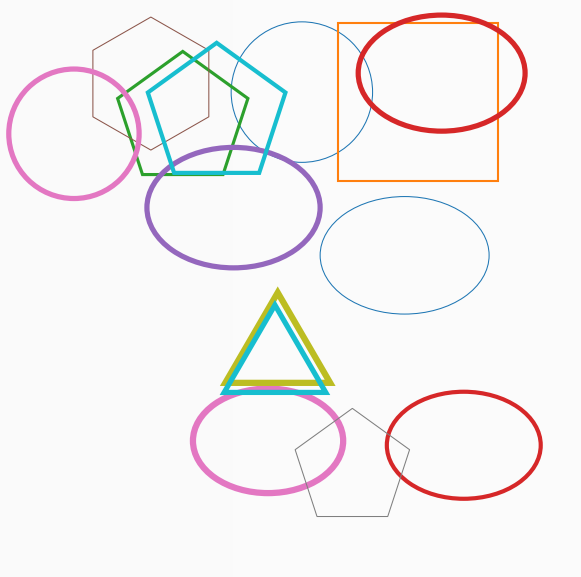[{"shape": "circle", "thickness": 0.5, "radius": 0.61, "center": [0.519, 0.84]}, {"shape": "oval", "thickness": 0.5, "radius": 0.73, "center": [0.696, 0.557]}, {"shape": "square", "thickness": 1, "radius": 0.69, "center": [0.719, 0.823]}, {"shape": "pentagon", "thickness": 1.5, "radius": 0.59, "center": [0.314, 0.792]}, {"shape": "oval", "thickness": 2.5, "radius": 0.72, "center": [0.76, 0.873]}, {"shape": "oval", "thickness": 2, "radius": 0.66, "center": [0.798, 0.228]}, {"shape": "oval", "thickness": 2.5, "radius": 0.74, "center": [0.402, 0.64]}, {"shape": "hexagon", "thickness": 0.5, "radius": 0.58, "center": [0.26, 0.854]}, {"shape": "circle", "thickness": 2.5, "radius": 0.56, "center": [0.127, 0.767]}, {"shape": "oval", "thickness": 3, "radius": 0.65, "center": [0.461, 0.236]}, {"shape": "pentagon", "thickness": 0.5, "radius": 0.52, "center": [0.606, 0.188]}, {"shape": "triangle", "thickness": 3, "radius": 0.52, "center": [0.478, 0.388]}, {"shape": "pentagon", "thickness": 2, "radius": 0.62, "center": [0.373, 0.8]}, {"shape": "triangle", "thickness": 2.5, "radius": 0.5, "center": [0.473, 0.37]}]